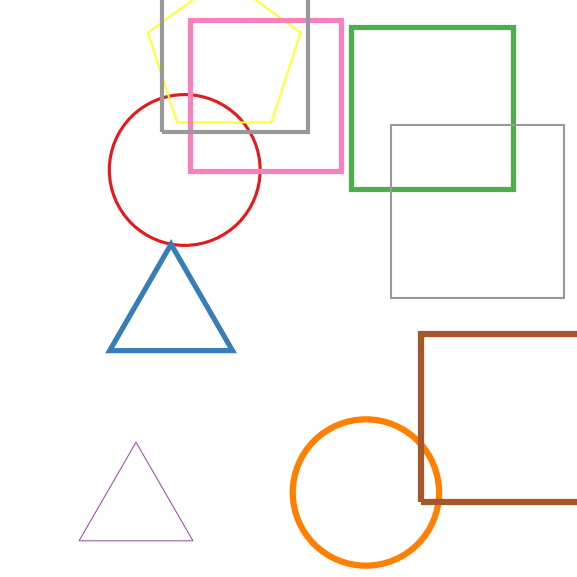[{"shape": "circle", "thickness": 1.5, "radius": 0.65, "center": [0.32, 0.705]}, {"shape": "triangle", "thickness": 2.5, "radius": 0.61, "center": [0.296, 0.453]}, {"shape": "square", "thickness": 2.5, "radius": 0.7, "center": [0.748, 0.812]}, {"shape": "triangle", "thickness": 0.5, "radius": 0.57, "center": [0.236, 0.12]}, {"shape": "circle", "thickness": 3, "radius": 0.63, "center": [0.634, 0.146]}, {"shape": "pentagon", "thickness": 1, "radius": 0.7, "center": [0.388, 0.9]}, {"shape": "square", "thickness": 3, "radius": 0.73, "center": [0.875, 0.275]}, {"shape": "square", "thickness": 2.5, "radius": 0.65, "center": [0.459, 0.833]}, {"shape": "square", "thickness": 2, "radius": 0.63, "center": [0.407, 0.896]}, {"shape": "square", "thickness": 1, "radius": 0.75, "center": [0.827, 0.633]}]